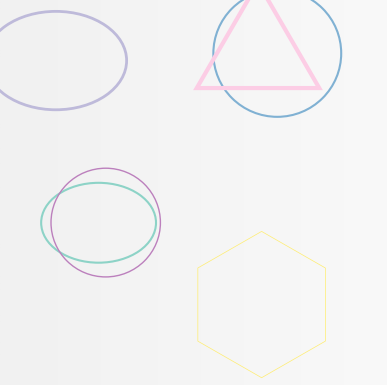[{"shape": "oval", "thickness": 1.5, "radius": 0.74, "center": [0.254, 0.421]}, {"shape": "oval", "thickness": 2, "radius": 0.91, "center": [0.144, 0.843]}, {"shape": "circle", "thickness": 1.5, "radius": 0.82, "center": [0.716, 0.862]}, {"shape": "triangle", "thickness": 3, "radius": 0.91, "center": [0.666, 0.863]}, {"shape": "circle", "thickness": 1, "radius": 0.71, "center": [0.273, 0.422]}, {"shape": "hexagon", "thickness": 0.5, "radius": 0.95, "center": [0.675, 0.209]}]